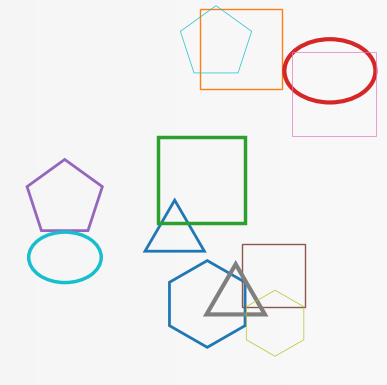[{"shape": "triangle", "thickness": 2, "radius": 0.44, "center": [0.451, 0.392]}, {"shape": "hexagon", "thickness": 2, "radius": 0.56, "center": [0.535, 0.21]}, {"shape": "square", "thickness": 1, "radius": 0.53, "center": [0.621, 0.873]}, {"shape": "square", "thickness": 2.5, "radius": 0.56, "center": [0.52, 0.531]}, {"shape": "oval", "thickness": 3, "radius": 0.59, "center": [0.851, 0.816]}, {"shape": "pentagon", "thickness": 2, "radius": 0.51, "center": [0.167, 0.484]}, {"shape": "square", "thickness": 1, "radius": 0.4, "center": [0.706, 0.284]}, {"shape": "square", "thickness": 0.5, "radius": 0.55, "center": [0.862, 0.756]}, {"shape": "triangle", "thickness": 3, "radius": 0.43, "center": [0.608, 0.227]}, {"shape": "hexagon", "thickness": 0.5, "radius": 0.43, "center": [0.71, 0.16]}, {"shape": "oval", "thickness": 2.5, "radius": 0.47, "center": [0.168, 0.332]}, {"shape": "pentagon", "thickness": 0.5, "radius": 0.48, "center": [0.557, 0.889]}]